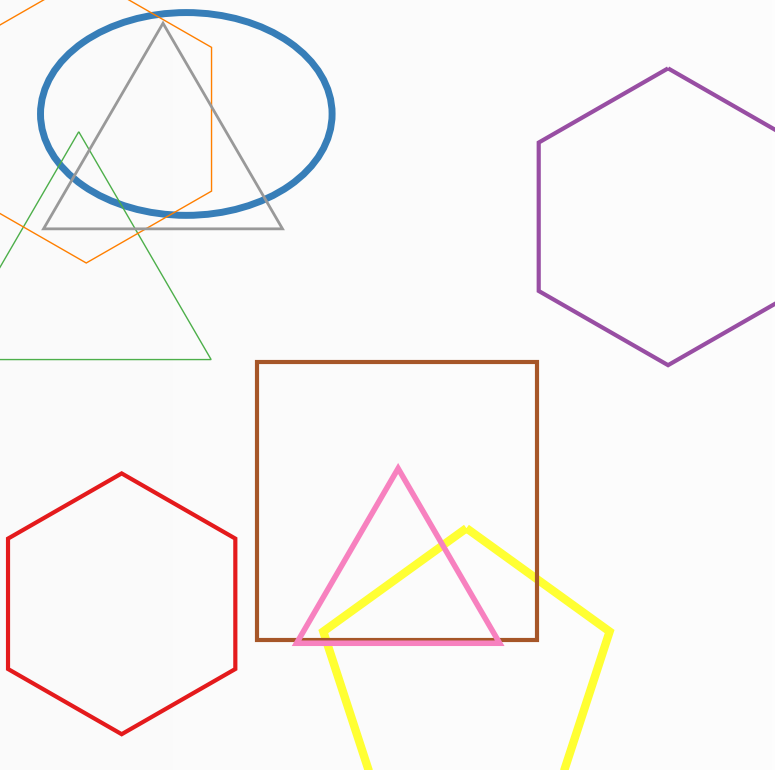[{"shape": "hexagon", "thickness": 1.5, "radius": 0.85, "center": [0.157, 0.216]}, {"shape": "oval", "thickness": 2.5, "radius": 0.94, "center": [0.24, 0.852]}, {"shape": "triangle", "thickness": 0.5, "radius": 0.99, "center": [0.102, 0.632]}, {"shape": "hexagon", "thickness": 1.5, "radius": 0.96, "center": [0.862, 0.718]}, {"shape": "hexagon", "thickness": 0.5, "radius": 0.93, "center": [0.111, 0.845]}, {"shape": "pentagon", "thickness": 3, "radius": 0.97, "center": [0.602, 0.12]}, {"shape": "square", "thickness": 1.5, "radius": 0.9, "center": [0.513, 0.349]}, {"shape": "triangle", "thickness": 2, "radius": 0.76, "center": [0.514, 0.24]}, {"shape": "triangle", "thickness": 1, "radius": 0.89, "center": [0.21, 0.792]}]